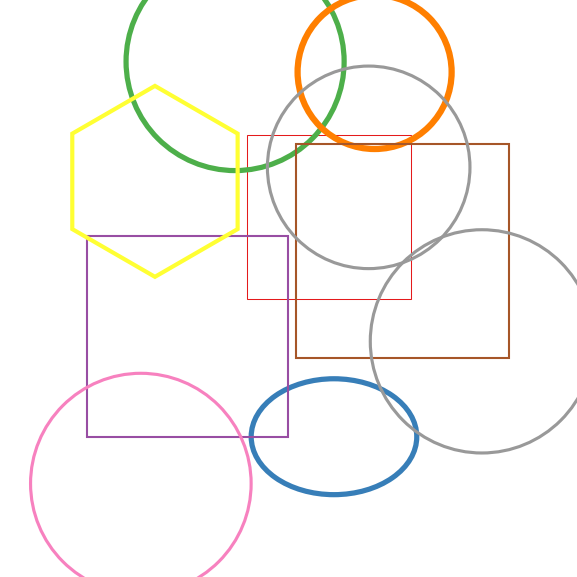[{"shape": "square", "thickness": 0.5, "radius": 0.71, "center": [0.569, 0.623]}, {"shape": "oval", "thickness": 2.5, "radius": 0.72, "center": [0.578, 0.243]}, {"shape": "circle", "thickness": 2.5, "radius": 0.94, "center": [0.407, 0.893]}, {"shape": "square", "thickness": 1, "radius": 0.87, "center": [0.325, 0.417]}, {"shape": "circle", "thickness": 3, "radius": 0.67, "center": [0.649, 0.874]}, {"shape": "hexagon", "thickness": 2, "radius": 0.83, "center": [0.268, 0.685]}, {"shape": "square", "thickness": 1, "radius": 0.92, "center": [0.697, 0.564]}, {"shape": "circle", "thickness": 1.5, "radius": 0.95, "center": [0.244, 0.162]}, {"shape": "circle", "thickness": 1.5, "radius": 0.88, "center": [0.638, 0.709]}, {"shape": "circle", "thickness": 1.5, "radius": 0.97, "center": [0.834, 0.408]}]